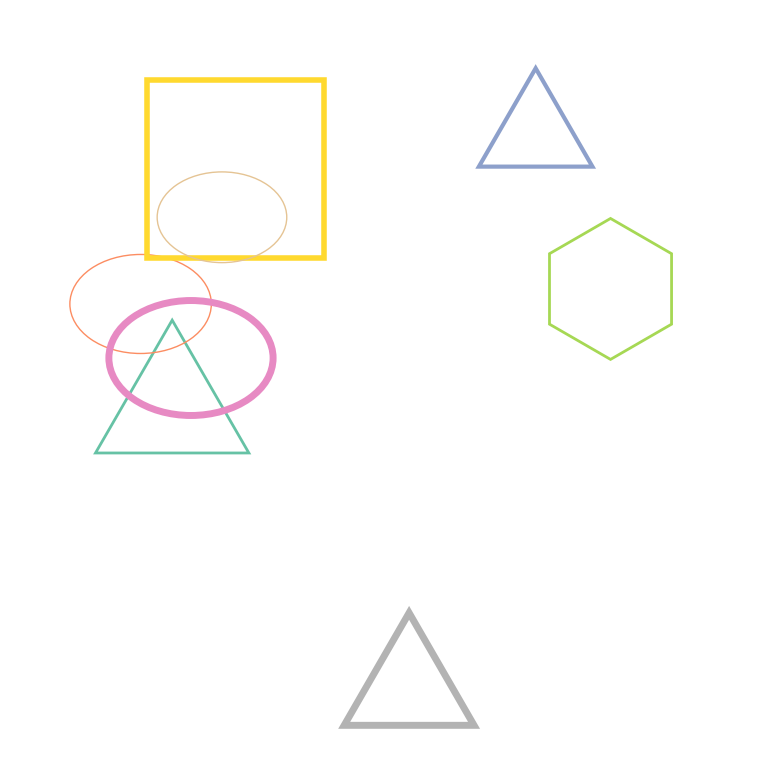[{"shape": "triangle", "thickness": 1, "radius": 0.57, "center": [0.224, 0.469]}, {"shape": "oval", "thickness": 0.5, "radius": 0.46, "center": [0.183, 0.605]}, {"shape": "triangle", "thickness": 1.5, "radius": 0.43, "center": [0.696, 0.826]}, {"shape": "oval", "thickness": 2.5, "radius": 0.53, "center": [0.248, 0.535]}, {"shape": "hexagon", "thickness": 1, "radius": 0.46, "center": [0.793, 0.625]}, {"shape": "square", "thickness": 2, "radius": 0.58, "center": [0.306, 0.781]}, {"shape": "oval", "thickness": 0.5, "radius": 0.42, "center": [0.288, 0.718]}, {"shape": "triangle", "thickness": 2.5, "radius": 0.49, "center": [0.531, 0.107]}]